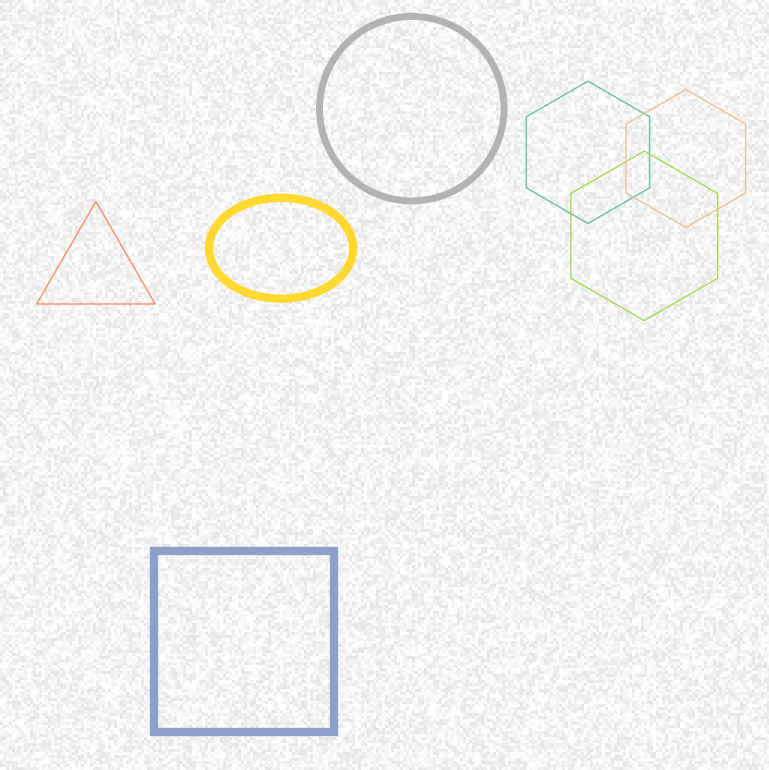[{"shape": "hexagon", "thickness": 0.5, "radius": 0.46, "center": [0.764, 0.802]}, {"shape": "triangle", "thickness": 0.5, "radius": 0.44, "center": [0.125, 0.65]}, {"shape": "square", "thickness": 3, "radius": 0.59, "center": [0.317, 0.167]}, {"shape": "hexagon", "thickness": 0.5, "radius": 0.55, "center": [0.837, 0.694]}, {"shape": "oval", "thickness": 3, "radius": 0.47, "center": [0.365, 0.678]}, {"shape": "hexagon", "thickness": 0.5, "radius": 0.45, "center": [0.891, 0.794]}, {"shape": "circle", "thickness": 2.5, "radius": 0.6, "center": [0.535, 0.859]}]